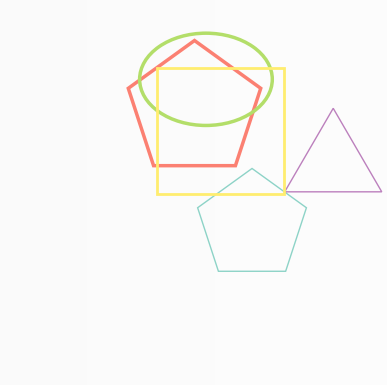[{"shape": "pentagon", "thickness": 1, "radius": 0.74, "center": [0.65, 0.415]}, {"shape": "pentagon", "thickness": 2.5, "radius": 0.9, "center": [0.502, 0.715]}, {"shape": "oval", "thickness": 2.5, "radius": 0.86, "center": [0.532, 0.794]}, {"shape": "triangle", "thickness": 1, "radius": 0.72, "center": [0.86, 0.574]}, {"shape": "square", "thickness": 2, "radius": 0.82, "center": [0.569, 0.659]}]